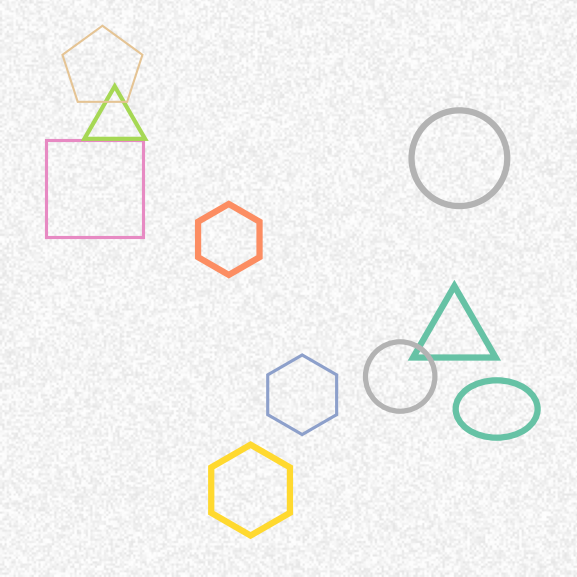[{"shape": "oval", "thickness": 3, "radius": 0.35, "center": [0.86, 0.291]}, {"shape": "triangle", "thickness": 3, "radius": 0.41, "center": [0.787, 0.421]}, {"shape": "hexagon", "thickness": 3, "radius": 0.31, "center": [0.396, 0.585]}, {"shape": "hexagon", "thickness": 1.5, "radius": 0.34, "center": [0.523, 0.316]}, {"shape": "square", "thickness": 1.5, "radius": 0.42, "center": [0.164, 0.672]}, {"shape": "triangle", "thickness": 2, "radius": 0.3, "center": [0.199, 0.789]}, {"shape": "hexagon", "thickness": 3, "radius": 0.39, "center": [0.434, 0.15]}, {"shape": "pentagon", "thickness": 1, "radius": 0.36, "center": [0.177, 0.882]}, {"shape": "circle", "thickness": 2.5, "radius": 0.3, "center": [0.693, 0.347]}, {"shape": "circle", "thickness": 3, "radius": 0.41, "center": [0.795, 0.725]}]